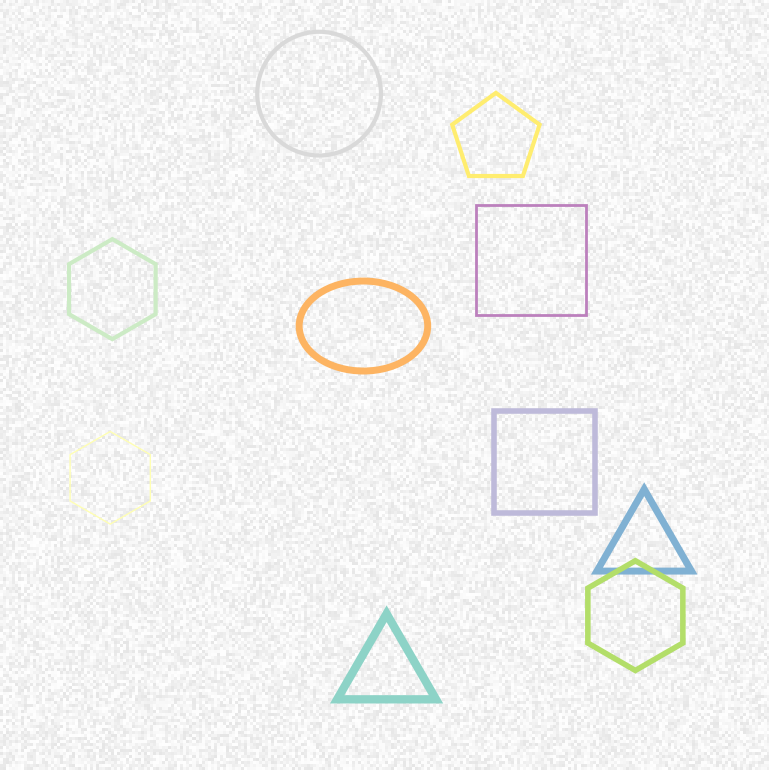[{"shape": "triangle", "thickness": 3, "radius": 0.37, "center": [0.502, 0.129]}, {"shape": "hexagon", "thickness": 0.5, "radius": 0.3, "center": [0.143, 0.379]}, {"shape": "square", "thickness": 2, "radius": 0.33, "center": [0.707, 0.4]}, {"shape": "triangle", "thickness": 2.5, "radius": 0.35, "center": [0.837, 0.294]}, {"shape": "oval", "thickness": 2.5, "radius": 0.42, "center": [0.472, 0.577]}, {"shape": "hexagon", "thickness": 2, "radius": 0.36, "center": [0.825, 0.201]}, {"shape": "circle", "thickness": 1.5, "radius": 0.4, "center": [0.414, 0.878]}, {"shape": "square", "thickness": 1, "radius": 0.36, "center": [0.69, 0.662]}, {"shape": "hexagon", "thickness": 1.5, "radius": 0.32, "center": [0.146, 0.624]}, {"shape": "pentagon", "thickness": 1.5, "radius": 0.3, "center": [0.644, 0.82]}]